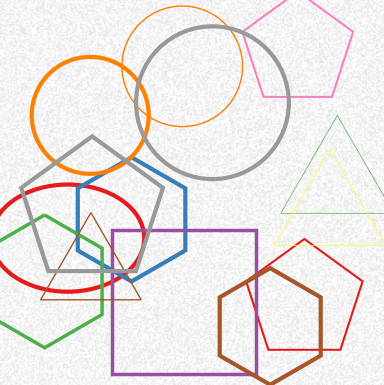[{"shape": "pentagon", "thickness": 1.5, "radius": 0.8, "center": [0.791, 0.22]}, {"shape": "oval", "thickness": 3, "radius": 0.99, "center": [0.176, 0.381]}, {"shape": "hexagon", "thickness": 3, "radius": 0.81, "center": [0.342, 0.43]}, {"shape": "triangle", "thickness": 0.5, "radius": 0.85, "center": [0.876, 0.531]}, {"shape": "hexagon", "thickness": 2.5, "radius": 0.86, "center": [0.116, 0.269]}, {"shape": "square", "thickness": 2.5, "radius": 0.93, "center": [0.477, 0.215]}, {"shape": "circle", "thickness": 1, "radius": 0.78, "center": [0.473, 0.828]}, {"shape": "circle", "thickness": 3, "radius": 0.76, "center": [0.234, 0.7]}, {"shape": "triangle", "thickness": 0.5, "radius": 0.83, "center": [0.857, 0.446]}, {"shape": "triangle", "thickness": 1, "radius": 0.75, "center": [0.236, 0.297]}, {"shape": "hexagon", "thickness": 3, "radius": 0.76, "center": [0.702, 0.152]}, {"shape": "pentagon", "thickness": 1.5, "radius": 0.76, "center": [0.773, 0.871]}, {"shape": "pentagon", "thickness": 3, "radius": 0.97, "center": [0.239, 0.452]}, {"shape": "circle", "thickness": 3, "radius": 0.99, "center": [0.552, 0.733]}]